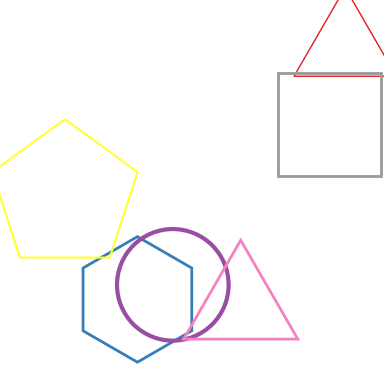[{"shape": "triangle", "thickness": 1, "radius": 0.77, "center": [0.897, 0.879]}, {"shape": "hexagon", "thickness": 2, "radius": 0.82, "center": [0.357, 0.222]}, {"shape": "circle", "thickness": 3, "radius": 0.72, "center": [0.449, 0.26]}, {"shape": "pentagon", "thickness": 1.5, "radius": 0.99, "center": [0.169, 0.492]}, {"shape": "triangle", "thickness": 2, "radius": 0.86, "center": [0.625, 0.205]}, {"shape": "square", "thickness": 2, "radius": 0.67, "center": [0.855, 0.677]}]